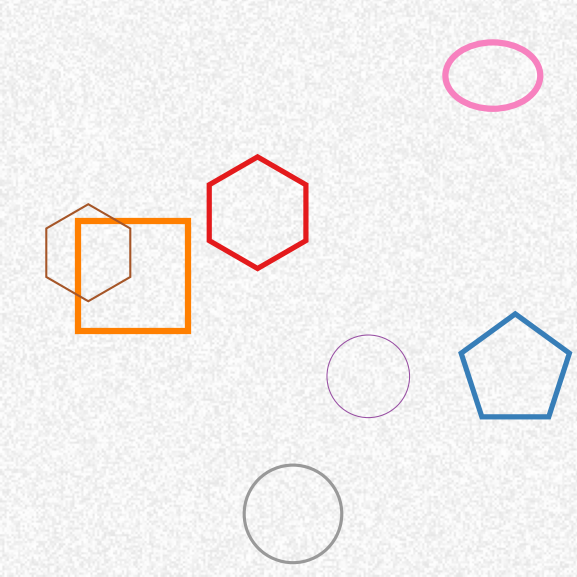[{"shape": "hexagon", "thickness": 2.5, "radius": 0.48, "center": [0.446, 0.631]}, {"shape": "pentagon", "thickness": 2.5, "radius": 0.49, "center": [0.892, 0.357]}, {"shape": "circle", "thickness": 0.5, "radius": 0.36, "center": [0.638, 0.347]}, {"shape": "square", "thickness": 3, "radius": 0.48, "center": [0.23, 0.521]}, {"shape": "hexagon", "thickness": 1, "radius": 0.42, "center": [0.153, 0.561]}, {"shape": "oval", "thickness": 3, "radius": 0.41, "center": [0.853, 0.868]}, {"shape": "circle", "thickness": 1.5, "radius": 0.42, "center": [0.507, 0.109]}]